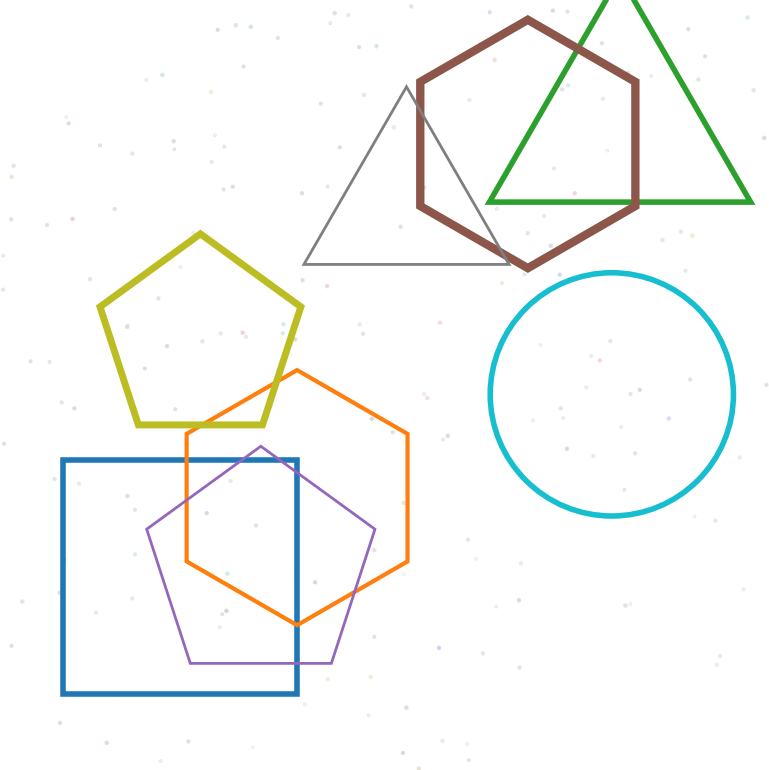[{"shape": "square", "thickness": 2, "radius": 0.76, "center": [0.233, 0.251]}, {"shape": "hexagon", "thickness": 1.5, "radius": 0.83, "center": [0.386, 0.354]}, {"shape": "triangle", "thickness": 2, "radius": 0.98, "center": [0.805, 0.835]}, {"shape": "pentagon", "thickness": 1, "radius": 0.78, "center": [0.339, 0.265]}, {"shape": "hexagon", "thickness": 3, "radius": 0.81, "center": [0.685, 0.813]}, {"shape": "triangle", "thickness": 1, "radius": 0.77, "center": [0.528, 0.733]}, {"shape": "pentagon", "thickness": 2.5, "radius": 0.69, "center": [0.26, 0.559]}, {"shape": "circle", "thickness": 2, "radius": 0.79, "center": [0.795, 0.488]}]